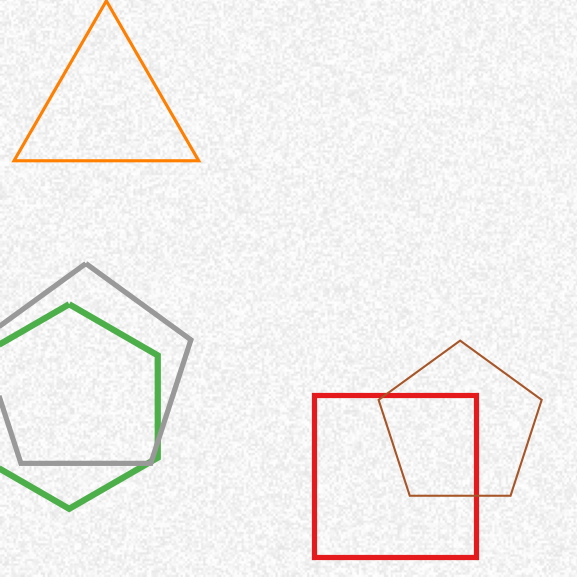[{"shape": "square", "thickness": 2.5, "radius": 0.7, "center": [0.684, 0.175]}, {"shape": "hexagon", "thickness": 3, "radius": 0.89, "center": [0.12, 0.295]}, {"shape": "triangle", "thickness": 1.5, "radius": 0.92, "center": [0.184, 0.813]}, {"shape": "pentagon", "thickness": 1, "radius": 0.74, "center": [0.797, 0.261]}, {"shape": "pentagon", "thickness": 2.5, "radius": 0.96, "center": [0.149, 0.352]}]